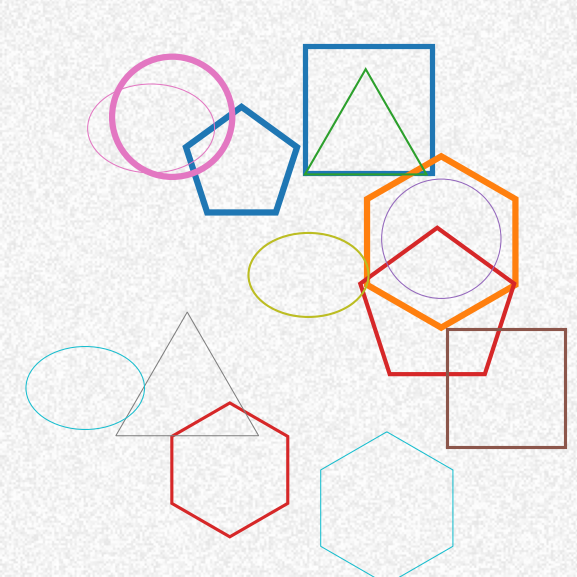[{"shape": "square", "thickness": 2.5, "radius": 0.55, "center": [0.638, 0.81]}, {"shape": "pentagon", "thickness": 3, "radius": 0.51, "center": [0.418, 0.713]}, {"shape": "hexagon", "thickness": 3, "radius": 0.74, "center": [0.764, 0.58]}, {"shape": "triangle", "thickness": 1, "radius": 0.61, "center": [0.633, 0.758]}, {"shape": "pentagon", "thickness": 2, "radius": 0.7, "center": [0.757, 0.465]}, {"shape": "hexagon", "thickness": 1.5, "radius": 0.58, "center": [0.398, 0.185]}, {"shape": "circle", "thickness": 0.5, "radius": 0.52, "center": [0.764, 0.586]}, {"shape": "square", "thickness": 1.5, "radius": 0.51, "center": [0.876, 0.327]}, {"shape": "oval", "thickness": 0.5, "radius": 0.55, "center": [0.262, 0.777]}, {"shape": "circle", "thickness": 3, "radius": 0.52, "center": [0.298, 0.797]}, {"shape": "triangle", "thickness": 0.5, "radius": 0.71, "center": [0.324, 0.316]}, {"shape": "oval", "thickness": 1, "radius": 0.52, "center": [0.534, 0.523]}, {"shape": "hexagon", "thickness": 0.5, "radius": 0.66, "center": [0.67, 0.119]}, {"shape": "oval", "thickness": 0.5, "radius": 0.51, "center": [0.148, 0.327]}]